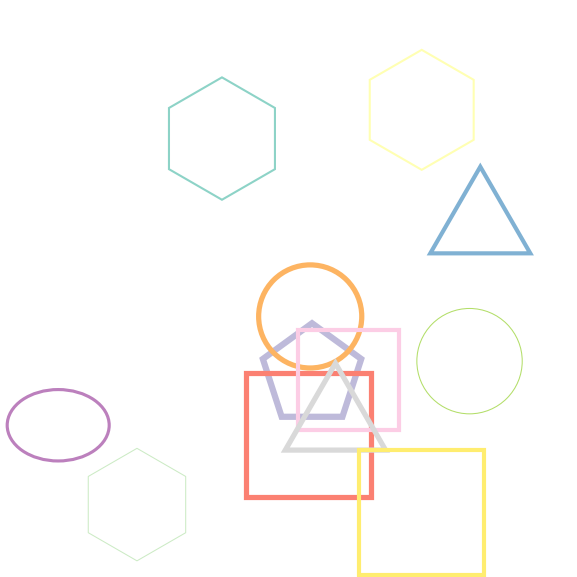[{"shape": "hexagon", "thickness": 1, "radius": 0.53, "center": [0.384, 0.759]}, {"shape": "hexagon", "thickness": 1, "radius": 0.52, "center": [0.73, 0.809]}, {"shape": "pentagon", "thickness": 3, "radius": 0.45, "center": [0.54, 0.35]}, {"shape": "square", "thickness": 2.5, "radius": 0.54, "center": [0.535, 0.246]}, {"shape": "triangle", "thickness": 2, "radius": 0.5, "center": [0.832, 0.61]}, {"shape": "circle", "thickness": 2.5, "radius": 0.45, "center": [0.537, 0.451]}, {"shape": "circle", "thickness": 0.5, "radius": 0.46, "center": [0.813, 0.374]}, {"shape": "square", "thickness": 2, "radius": 0.43, "center": [0.603, 0.341]}, {"shape": "triangle", "thickness": 2.5, "radius": 0.5, "center": [0.581, 0.27]}, {"shape": "oval", "thickness": 1.5, "radius": 0.44, "center": [0.101, 0.263]}, {"shape": "hexagon", "thickness": 0.5, "radius": 0.49, "center": [0.237, 0.125]}, {"shape": "square", "thickness": 2, "radius": 0.54, "center": [0.73, 0.112]}]